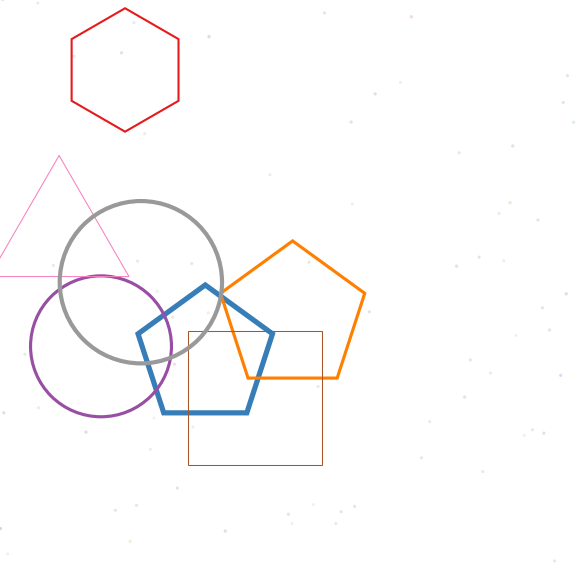[{"shape": "hexagon", "thickness": 1, "radius": 0.53, "center": [0.217, 0.878]}, {"shape": "pentagon", "thickness": 2.5, "radius": 0.61, "center": [0.355, 0.383]}, {"shape": "circle", "thickness": 1.5, "radius": 0.61, "center": [0.175, 0.399]}, {"shape": "pentagon", "thickness": 1.5, "radius": 0.66, "center": [0.507, 0.451]}, {"shape": "square", "thickness": 0.5, "radius": 0.58, "center": [0.441, 0.31]}, {"shape": "triangle", "thickness": 0.5, "radius": 0.7, "center": [0.102, 0.59]}, {"shape": "circle", "thickness": 2, "radius": 0.7, "center": [0.244, 0.51]}]